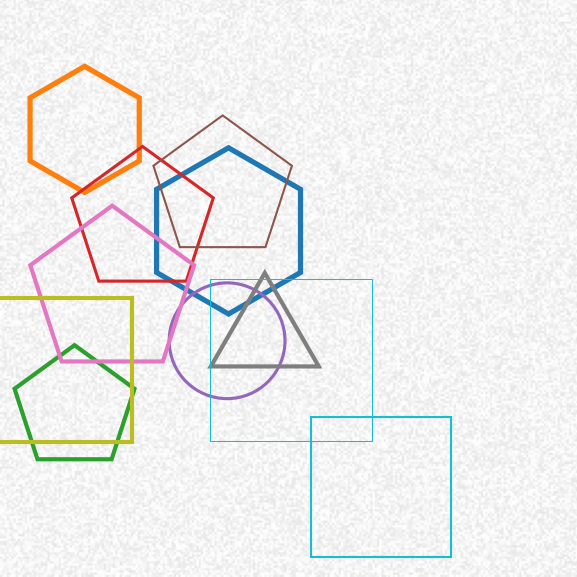[{"shape": "hexagon", "thickness": 2.5, "radius": 0.72, "center": [0.396, 0.599]}, {"shape": "hexagon", "thickness": 2.5, "radius": 0.55, "center": [0.147, 0.775]}, {"shape": "pentagon", "thickness": 2, "radius": 0.55, "center": [0.129, 0.292]}, {"shape": "pentagon", "thickness": 1.5, "radius": 0.64, "center": [0.247, 0.617]}, {"shape": "circle", "thickness": 1.5, "radius": 0.5, "center": [0.393, 0.409]}, {"shape": "pentagon", "thickness": 1, "radius": 0.63, "center": [0.386, 0.673]}, {"shape": "pentagon", "thickness": 2, "radius": 0.75, "center": [0.194, 0.494]}, {"shape": "triangle", "thickness": 2, "radius": 0.54, "center": [0.459, 0.419]}, {"shape": "square", "thickness": 2, "radius": 0.62, "center": [0.104, 0.359]}, {"shape": "square", "thickness": 1, "radius": 0.61, "center": [0.66, 0.156]}, {"shape": "square", "thickness": 0.5, "radius": 0.7, "center": [0.503, 0.376]}]